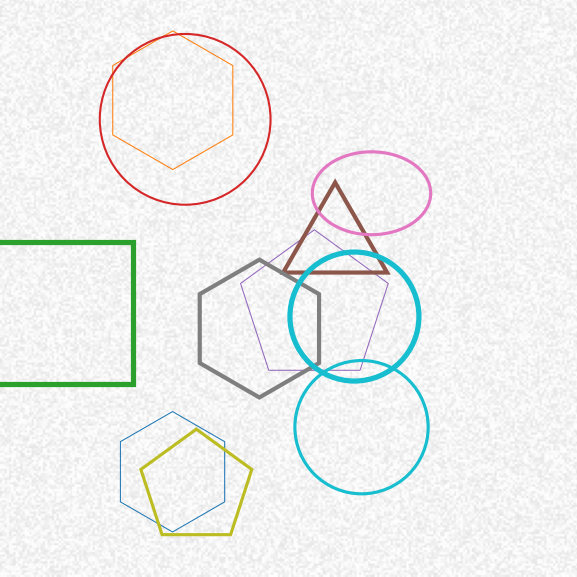[{"shape": "hexagon", "thickness": 0.5, "radius": 0.52, "center": [0.299, 0.182]}, {"shape": "hexagon", "thickness": 0.5, "radius": 0.6, "center": [0.299, 0.826]}, {"shape": "square", "thickness": 2.5, "radius": 0.61, "center": [0.107, 0.457]}, {"shape": "circle", "thickness": 1, "radius": 0.74, "center": [0.321, 0.792]}, {"shape": "pentagon", "thickness": 0.5, "radius": 0.67, "center": [0.544, 0.467]}, {"shape": "triangle", "thickness": 2, "radius": 0.52, "center": [0.58, 0.579]}, {"shape": "oval", "thickness": 1.5, "radius": 0.51, "center": [0.643, 0.665]}, {"shape": "hexagon", "thickness": 2, "radius": 0.6, "center": [0.449, 0.43]}, {"shape": "pentagon", "thickness": 1.5, "radius": 0.5, "center": [0.34, 0.155]}, {"shape": "circle", "thickness": 1.5, "radius": 0.58, "center": [0.626, 0.259]}, {"shape": "circle", "thickness": 2.5, "radius": 0.56, "center": [0.614, 0.451]}]